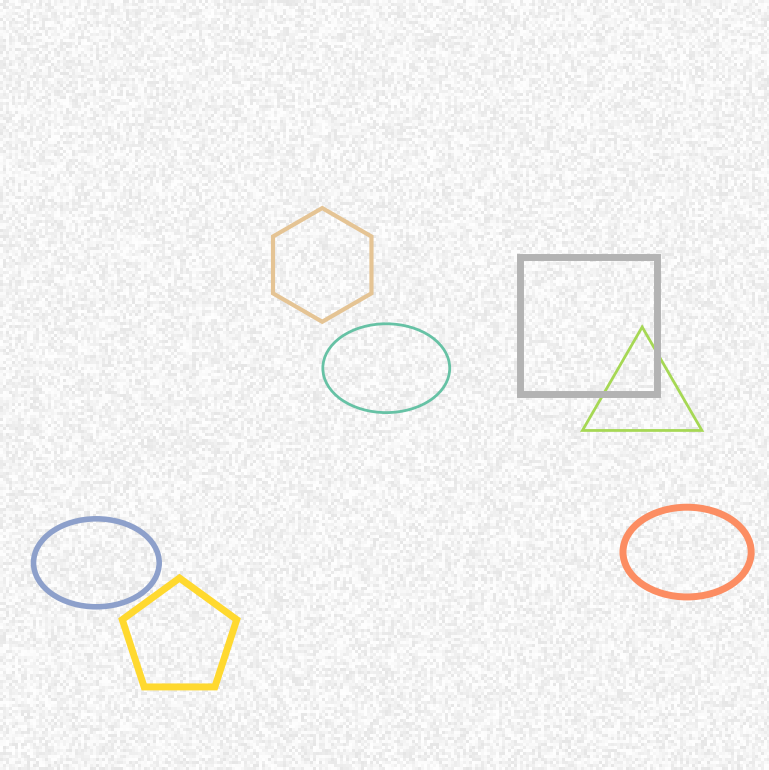[{"shape": "oval", "thickness": 1, "radius": 0.41, "center": [0.502, 0.522]}, {"shape": "oval", "thickness": 2.5, "radius": 0.42, "center": [0.892, 0.283]}, {"shape": "oval", "thickness": 2, "radius": 0.41, "center": [0.125, 0.269]}, {"shape": "triangle", "thickness": 1, "radius": 0.45, "center": [0.834, 0.486]}, {"shape": "pentagon", "thickness": 2.5, "radius": 0.39, "center": [0.233, 0.171]}, {"shape": "hexagon", "thickness": 1.5, "radius": 0.37, "center": [0.418, 0.656]}, {"shape": "square", "thickness": 2.5, "radius": 0.45, "center": [0.764, 0.578]}]